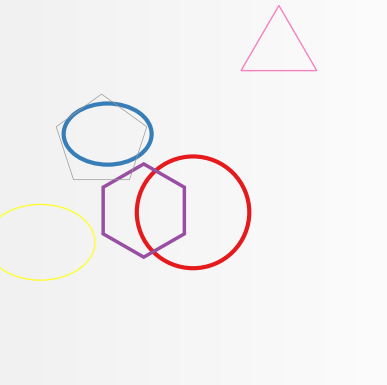[{"shape": "circle", "thickness": 3, "radius": 0.73, "center": [0.498, 0.449]}, {"shape": "oval", "thickness": 3, "radius": 0.57, "center": [0.278, 0.652]}, {"shape": "hexagon", "thickness": 2.5, "radius": 0.6, "center": [0.371, 0.453]}, {"shape": "oval", "thickness": 1, "radius": 0.7, "center": [0.104, 0.371]}, {"shape": "triangle", "thickness": 1, "radius": 0.56, "center": [0.72, 0.873]}, {"shape": "pentagon", "thickness": 0.5, "radius": 0.61, "center": [0.262, 0.633]}]